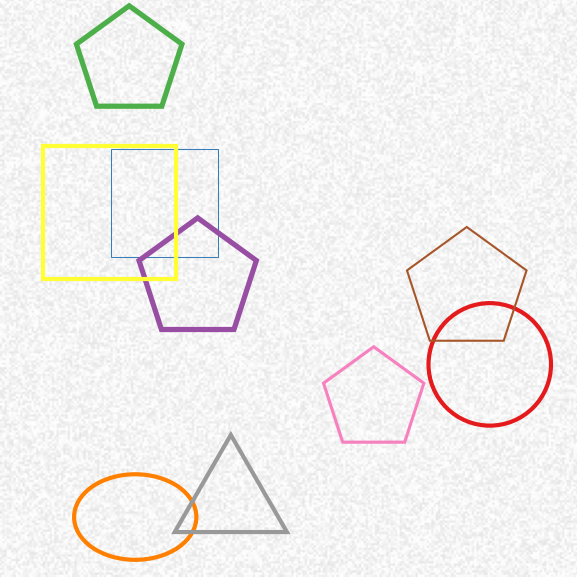[{"shape": "circle", "thickness": 2, "radius": 0.53, "center": [0.848, 0.368]}, {"shape": "square", "thickness": 0.5, "radius": 0.47, "center": [0.285, 0.648]}, {"shape": "pentagon", "thickness": 2.5, "radius": 0.48, "center": [0.224, 0.893]}, {"shape": "pentagon", "thickness": 2.5, "radius": 0.53, "center": [0.342, 0.515]}, {"shape": "oval", "thickness": 2, "radius": 0.53, "center": [0.234, 0.104]}, {"shape": "square", "thickness": 2, "radius": 0.58, "center": [0.19, 0.631]}, {"shape": "pentagon", "thickness": 1, "radius": 0.54, "center": [0.808, 0.497]}, {"shape": "pentagon", "thickness": 1.5, "radius": 0.46, "center": [0.647, 0.307]}, {"shape": "triangle", "thickness": 2, "radius": 0.56, "center": [0.4, 0.134]}]